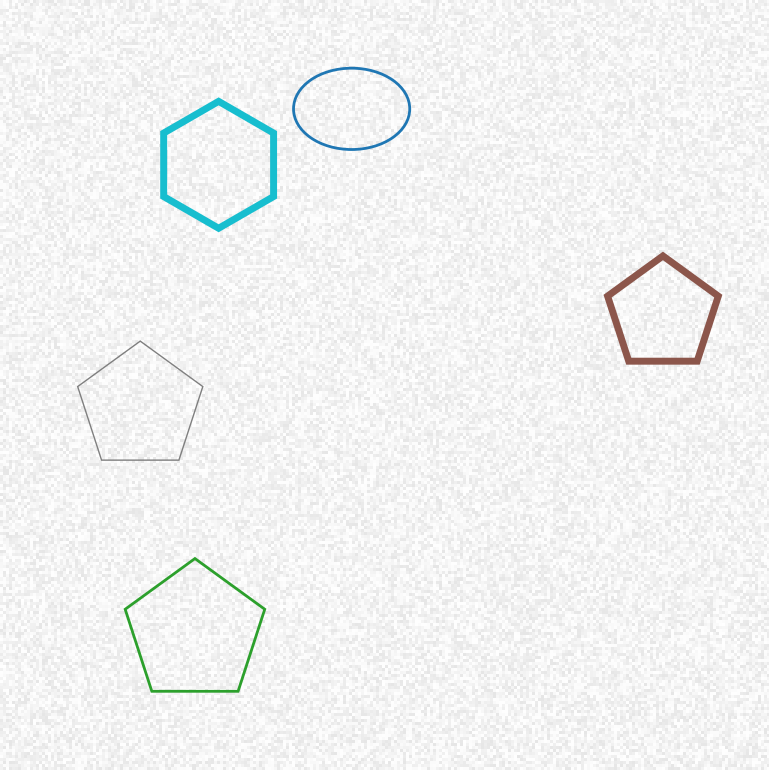[{"shape": "oval", "thickness": 1, "radius": 0.38, "center": [0.457, 0.859]}, {"shape": "pentagon", "thickness": 1, "radius": 0.48, "center": [0.253, 0.179]}, {"shape": "pentagon", "thickness": 2.5, "radius": 0.38, "center": [0.861, 0.592]}, {"shape": "pentagon", "thickness": 0.5, "radius": 0.43, "center": [0.182, 0.472]}, {"shape": "hexagon", "thickness": 2.5, "radius": 0.41, "center": [0.284, 0.786]}]